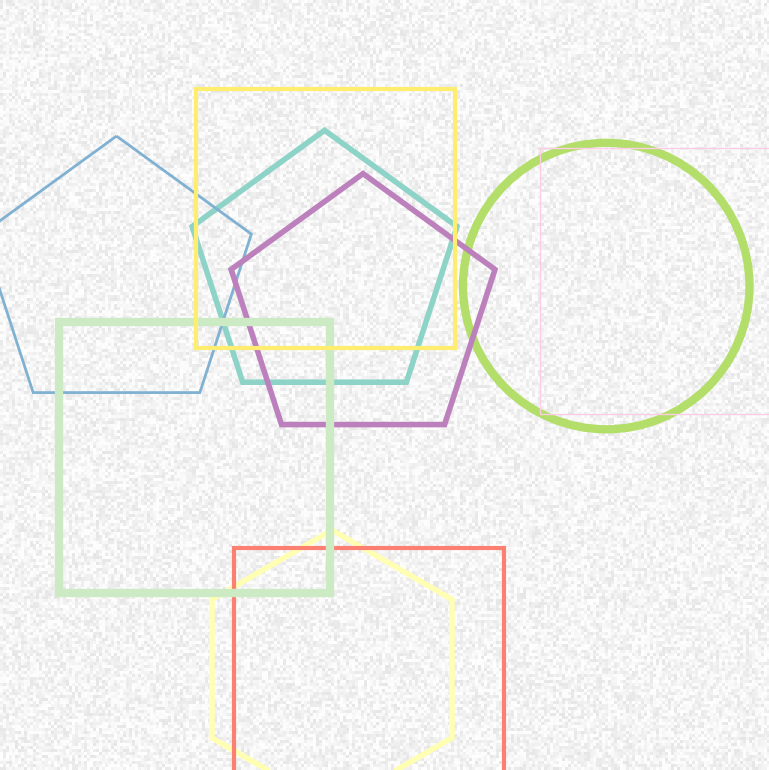[{"shape": "pentagon", "thickness": 2, "radius": 0.9, "center": [0.422, 0.65]}, {"shape": "hexagon", "thickness": 2, "radius": 0.9, "center": [0.431, 0.132]}, {"shape": "square", "thickness": 1.5, "radius": 0.88, "center": [0.479, 0.114]}, {"shape": "pentagon", "thickness": 1, "radius": 0.92, "center": [0.151, 0.639]}, {"shape": "circle", "thickness": 3, "radius": 0.93, "center": [0.787, 0.628]}, {"shape": "square", "thickness": 0.5, "radius": 0.87, "center": [0.874, 0.635]}, {"shape": "pentagon", "thickness": 2, "radius": 0.9, "center": [0.471, 0.594]}, {"shape": "square", "thickness": 3, "radius": 0.88, "center": [0.253, 0.406]}, {"shape": "square", "thickness": 1.5, "radius": 0.84, "center": [0.423, 0.716]}]